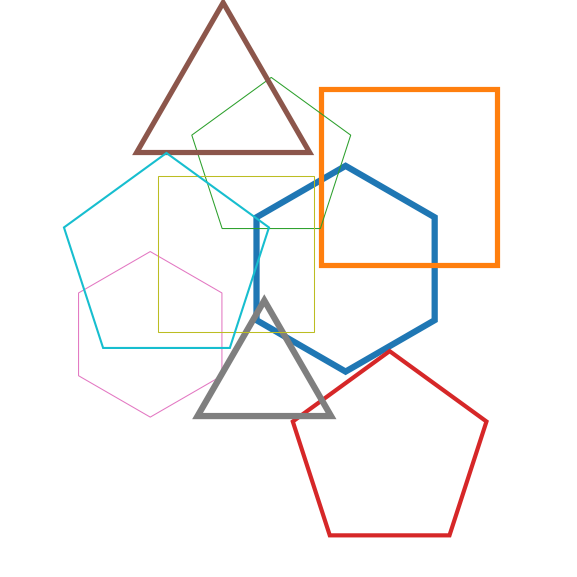[{"shape": "hexagon", "thickness": 3, "radius": 0.89, "center": [0.598, 0.534]}, {"shape": "square", "thickness": 2.5, "radius": 0.76, "center": [0.708, 0.693]}, {"shape": "pentagon", "thickness": 0.5, "radius": 0.72, "center": [0.47, 0.72]}, {"shape": "pentagon", "thickness": 2, "radius": 0.88, "center": [0.675, 0.215]}, {"shape": "triangle", "thickness": 2.5, "radius": 0.86, "center": [0.386, 0.822]}, {"shape": "hexagon", "thickness": 0.5, "radius": 0.72, "center": [0.26, 0.42]}, {"shape": "triangle", "thickness": 3, "radius": 0.67, "center": [0.458, 0.345]}, {"shape": "square", "thickness": 0.5, "radius": 0.67, "center": [0.408, 0.56]}, {"shape": "pentagon", "thickness": 1, "radius": 0.93, "center": [0.288, 0.548]}]